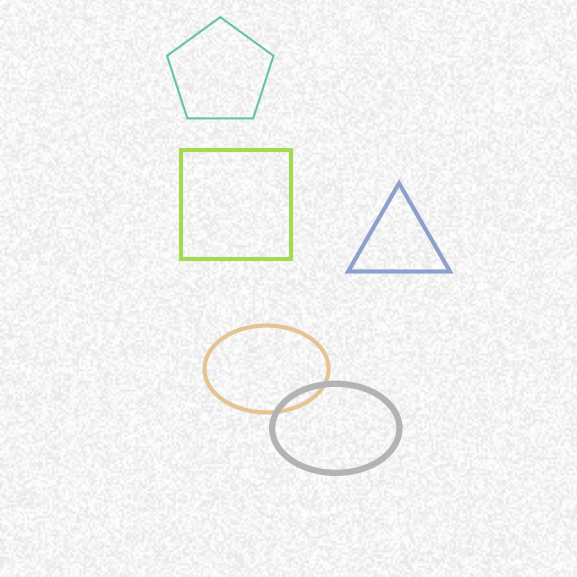[{"shape": "pentagon", "thickness": 1, "radius": 0.48, "center": [0.381, 0.873]}, {"shape": "triangle", "thickness": 2, "radius": 0.51, "center": [0.691, 0.58]}, {"shape": "square", "thickness": 2, "radius": 0.47, "center": [0.409, 0.645]}, {"shape": "oval", "thickness": 2, "radius": 0.54, "center": [0.462, 0.36]}, {"shape": "oval", "thickness": 3, "radius": 0.55, "center": [0.582, 0.257]}]